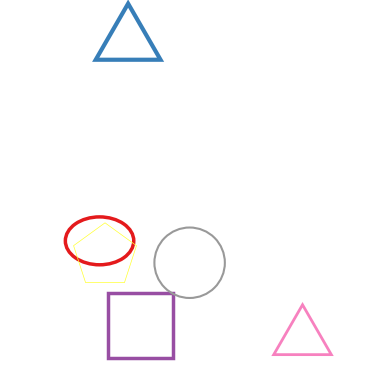[{"shape": "oval", "thickness": 2.5, "radius": 0.44, "center": [0.259, 0.374]}, {"shape": "triangle", "thickness": 3, "radius": 0.49, "center": [0.333, 0.893]}, {"shape": "square", "thickness": 2.5, "radius": 0.42, "center": [0.365, 0.154]}, {"shape": "pentagon", "thickness": 0.5, "radius": 0.43, "center": [0.273, 0.335]}, {"shape": "triangle", "thickness": 2, "radius": 0.43, "center": [0.786, 0.122]}, {"shape": "circle", "thickness": 1.5, "radius": 0.46, "center": [0.493, 0.318]}]